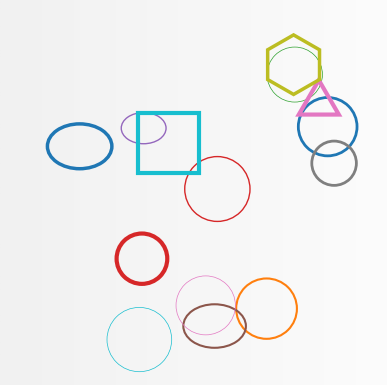[{"shape": "oval", "thickness": 2.5, "radius": 0.42, "center": [0.206, 0.62]}, {"shape": "circle", "thickness": 2, "radius": 0.38, "center": [0.846, 0.671]}, {"shape": "circle", "thickness": 1.5, "radius": 0.39, "center": [0.688, 0.198]}, {"shape": "circle", "thickness": 0.5, "radius": 0.36, "center": [0.761, 0.806]}, {"shape": "circle", "thickness": 3, "radius": 0.33, "center": [0.366, 0.328]}, {"shape": "circle", "thickness": 1, "radius": 0.42, "center": [0.561, 0.509]}, {"shape": "oval", "thickness": 1, "radius": 0.29, "center": [0.371, 0.667]}, {"shape": "oval", "thickness": 1.5, "radius": 0.4, "center": [0.554, 0.153]}, {"shape": "triangle", "thickness": 3, "radius": 0.3, "center": [0.823, 0.732]}, {"shape": "circle", "thickness": 0.5, "radius": 0.38, "center": [0.531, 0.207]}, {"shape": "circle", "thickness": 2, "radius": 0.29, "center": [0.862, 0.576]}, {"shape": "hexagon", "thickness": 2.5, "radius": 0.39, "center": [0.758, 0.832]}, {"shape": "circle", "thickness": 0.5, "radius": 0.42, "center": [0.36, 0.118]}, {"shape": "square", "thickness": 3, "radius": 0.39, "center": [0.435, 0.629]}]